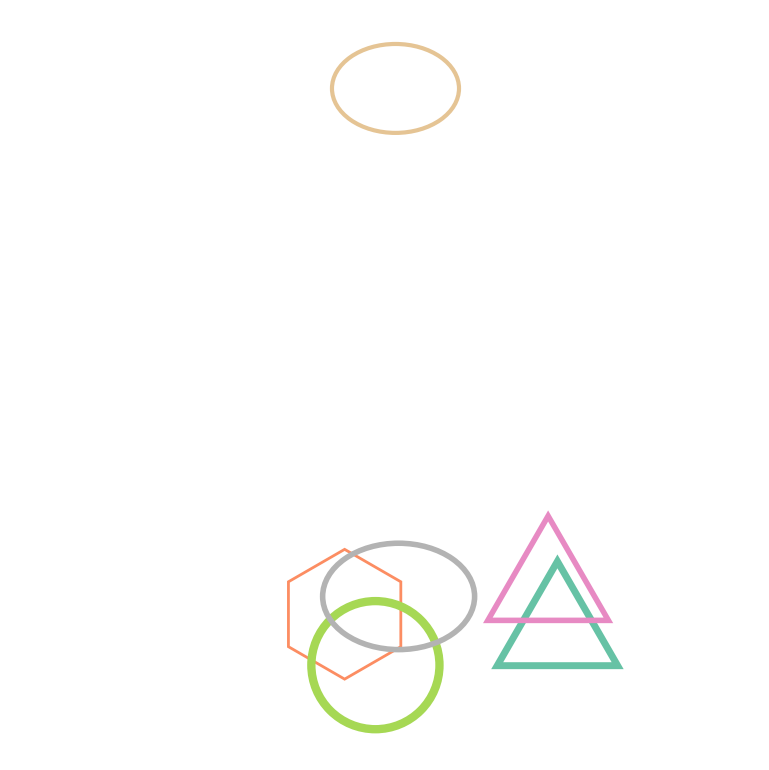[{"shape": "triangle", "thickness": 2.5, "radius": 0.45, "center": [0.724, 0.181]}, {"shape": "hexagon", "thickness": 1, "radius": 0.42, "center": [0.448, 0.202]}, {"shape": "triangle", "thickness": 2, "radius": 0.45, "center": [0.712, 0.24]}, {"shape": "circle", "thickness": 3, "radius": 0.42, "center": [0.488, 0.136]}, {"shape": "oval", "thickness": 1.5, "radius": 0.41, "center": [0.514, 0.885]}, {"shape": "oval", "thickness": 2, "radius": 0.49, "center": [0.518, 0.225]}]